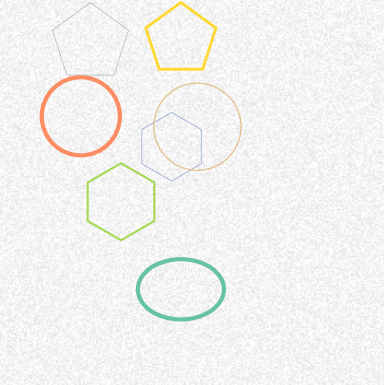[{"shape": "oval", "thickness": 3, "radius": 0.56, "center": [0.47, 0.249]}, {"shape": "circle", "thickness": 3, "radius": 0.51, "center": [0.21, 0.698]}, {"shape": "hexagon", "thickness": 0.5, "radius": 0.45, "center": [0.446, 0.619]}, {"shape": "hexagon", "thickness": 1.5, "radius": 0.5, "center": [0.314, 0.476]}, {"shape": "pentagon", "thickness": 2, "radius": 0.48, "center": [0.47, 0.898]}, {"shape": "circle", "thickness": 1, "radius": 0.57, "center": [0.513, 0.671]}, {"shape": "pentagon", "thickness": 0.5, "radius": 0.52, "center": [0.235, 0.889]}]